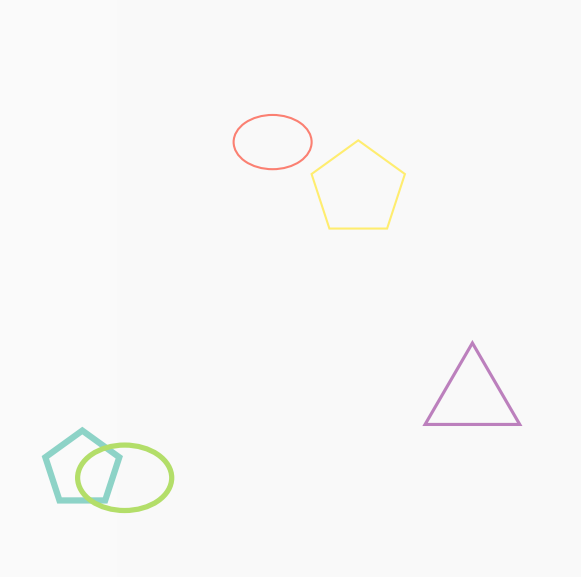[{"shape": "pentagon", "thickness": 3, "radius": 0.33, "center": [0.142, 0.187]}, {"shape": "oval", "thickness": 1, "radius": 0.34, "center": [0.469, 0.753]}, {"shape": "oval", "thickness": 2.5, "radius": 0.4, "center": [0.214, 0.172]}, {"shape": "triangle", "thickness": 1.5, "radius": 0.47, "center": [0.813, 0.311]}, {"shape": "pentagon", "thickness": 1, "radius": 0.42, "center": [0.616, 0.672]}]